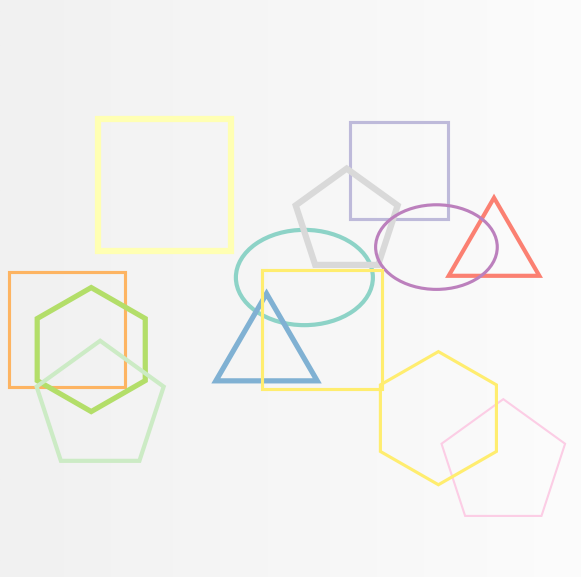[{"shape": "oval", "thickness": 2, "radius": 0.59, "center": [0.524, 0.519]}, {"shape": "square", "thickness": 3, "radius": 0.57, "center": [0.283, 0.678]}, {"shape": "square", "thickness": 1.5, "radius": 0.42, "center": [0.686, 0.704]}, {"shape": "triangle", "thickness": 2, "radius": 0.45, "center": [0.85, 0.567]}, {"shape": "triangle", "thickness": 2.5, "radius": 0.5, "center": [0.459, 0.39]}, {"shape": "square", "thickness": 1.5, "radius": 0.5, "center": [0.115, 0.429]}, {"shape": "hexagon", "thickness": 2.5, "radius": 0.54, "center": [0.157, 0.394]}, {"shape": "pentagon", "thickness": 1, "radius": 0.56, "center": [0.866, 0.196]}, {"shape": "pentagon", "thickness": 3, "radius": 0.46, "center": [0.596, 0.615]}, {"shape": "oval", "thickness": 1.5, "radius": 0.52, "center": [0.751, 0.571]}, {"shape": "pentagon", "thickness": 2, "radius": 0.57, "center": [0.172, 0.294]}, {"shape": "hexagon", "thickness": 1.5, "radius": 0.58, "center": [0.754, 0.275]}, {"shape": "square", "thickness": 1.5, "radius": 0.52, "center": [0.554, 0.429]}]